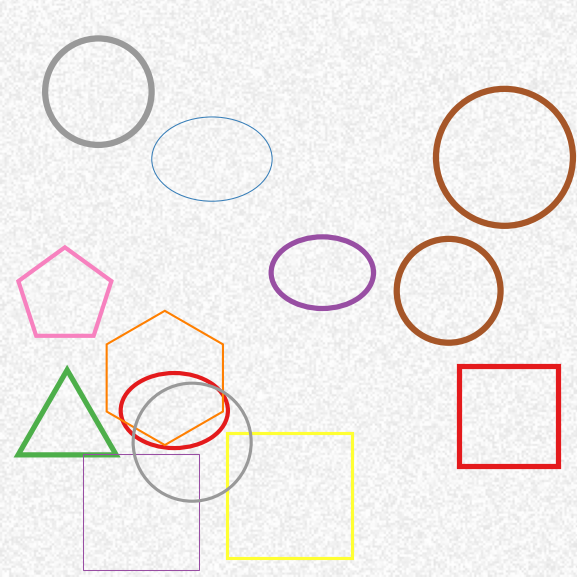[{"shape": "square", "thickness": 2.5, "radius": 0.43, "center": [0.881, 0.279]}, {"shape": "oval", "thickness": 2, "radius": 0.46, "center": [0.302, 0.288]}, {"shape": "oval", "thickness": 0.5, "radius": 0.52, "center": [0.367, 0.724]}, {"shape": "triangle", "thickness": 2.5, "radius": 0.49, "center": [0.116, 0.261]}, {"shape": "square", "thickness": 0.5, "radius": 0.5, "center": [0.244, 0.113]}, {"shape": "oval", "thickness": 2.5, "radius": 0.44, "center": [0.558, 0.527]}, {"shape": "hexagon", "thickness": 1, "radius": 0.58, "center": [0.285, 0.345]}, {"shape": "square", "thickness": 1.5, "radius": 0.54, "center": [0.502, 0.142]}, {"shape": "circle", "thickness": 3, "radius": 0.45, "center": [0.777, 0.496]}, {"shape": "circle", "thickness": 3, "radius": 0.59, "center": [0.874, 0.727]}, {"shape": "pentagon", "thickness": 2, "radius": 0.42, "center": [0.112, 0.486]}, {"shape": "circle", "thickness": 1.5, "radius": 0.51, "center": [0.333, 0.233]}, {"shape": "circle", "thickness": 3, "radius": 0.46, "center": [0.17, 0.84]}]